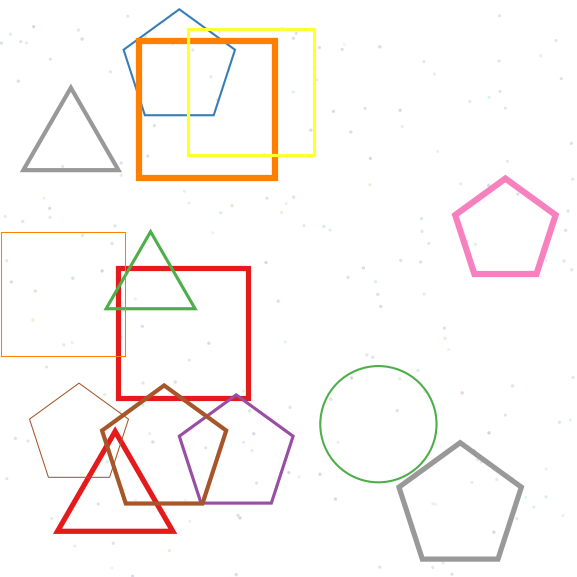[{"shape": "triangle", "thickness": 2.5, "radius": 0.58, "center": [0.199, 0.137]}, {"shape": "square", "thickness": 2.5, "radius": 0.56, "center": [0.317, 0.422]}, {"shape": "pentagon", "thickness": 1, "radius": 0.51, "center": [0.31, 0.882]}, {"shape": "triangle", "thickness": 1.5, "radius": 0.44, "center": [0.261, 0.509]}, {"shape": "circle", "thickness": 1, "radius": 0.5, "center": [0.655, 0.265]}, {"shape": "pentagon", "thickness": 1.5, "radius": 0.52, "center": [0.409, 0.212]}, {"shape": "square", "thickness": 0.5, "radius": 0.54, "center": [0.109, 0.491]}, {"shape": "square", "thickness": 3, "radius": 0.59, "center": [0.359, 0.809]}, {"shape": "square", "thickness": 1.5, "radius": 0.54, "center": [0.435, 0.84]}, {"shape": "pentagon", "thickness": 0.5, "radius": 0.45, "center": [0.137, 0.246]}, {"shape": "pentagon", "thickness": 2, "radius": 0.57, "center": [0.284, 0.219]}, {"shape": "pentagon", "thickness": 3, "radius": 0.46, "center": [0.875, 0.599]}, {"shape": "triangle", "thickness": 2, "radius": 0.48, "center": [0.123, 0.752]}, {"shape": "pentagon", "thickness": 2.5, "radius": 0.56, "center": [0.797, 0.121]}]